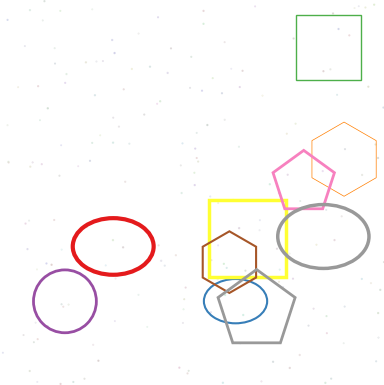[{"shape": "oval", "thickness": 3, "radius": 0.53, "center": [0.294, 0.36]}, {"shape": "oval", "thickness": 1.5, "radius": 0.41, "center": [0.612, 0.218]}, {"shape": "square", "thickness": 1, "radius": 0.43, "center": [0.853, 0.877]}, {"shape": "circle", "thickness": 2, "radius": 0.41, "center": [0.169, 0.217]}, {"shape": "hexagon", "thickness": 0.5, "radius": 0.48, "center": [0.894, 0.587]}, {"shape": "square", "thickness": 2.5, "radius": 0.5, "center": [0.643, 0.38]}, {"shape": "hexagon", "thickness": 1.5, "radius": 0.4, "center": [0.596, 0.319]}, {"shape": "pentagon", "thickness": 2, "radius": 0.42, "center": [0.789, 0.526]}, {"shape": "oval", "thickness": 2.5, "radius": 0.59, "center": [0.84, 0.386]}, {"shape": "pentagon", "thickness": 2, "radius": 0.53, "center": [0.666, 0.195]}]